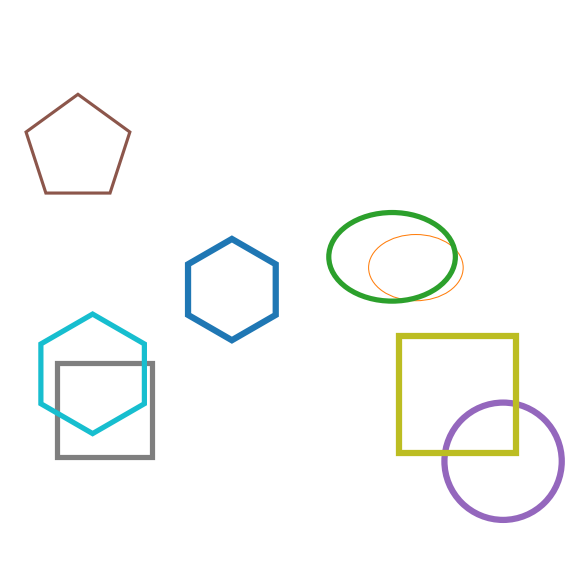[{"shape": "hexagon", "thickness": 3, "radius": 0.44, "center": [0.402, 0.498]}, {"shape": "oval", "thickness": 0.5, "radius": 0.41, "center": [0.72, 0.536]}, {"shape": "oval", "thickness": 2.5, "radius": 0.55, "center": [0.679, 0.554]}, {"shape": "circle", "thickness": 3, "radius": 0.51, "center": [0.871, 0.2]}, {"shape": "pentagon", "thickness": 1.5, "radius": 0.47, "center": [0.135, 0.741]}, {"shape": "square", "thickness": 2.5, "radius": 0.41, "center": [0.181, 0.289]}, {"shape": "square", "thickness": 3, "radius": 0.5, "center": [0.793, 0.316]}, {"shape": "hexagon", "thickness": 2.5, "radius": 0.52, "center": [0.16, 0.352]}]